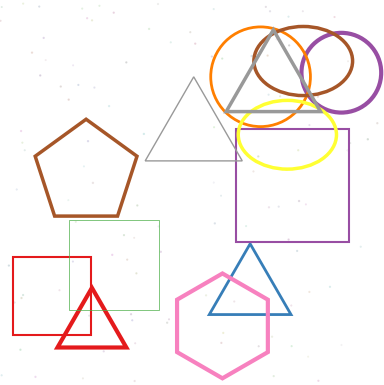[{"shape": "square", "thickness": 1.5, "radius": 0.51, "center": [0.136, 0.231]}, {"shape": "triangle", "thickness": 3, "radius": 0.52, "center": [0.239, 0.149]}, {"shape": "triangle", "thickness": 2, "radius": 0.61, "center": [0.65, 0.244]}, {"shape": "square", "thickness": 0.5, "radius": 0.58, "center": [0.296, 0.312]}, {"shape": "circle", "thickness": 3, "radius": 0.52, "center": [0.887, 0.811]}, {"shape": "square", "thickness": 1.5, "radius": 0.73, "center": [0.761, 0.519]}, {"shape": "circle", "thickness": 2, "radius": 0.65, "center": [0.677, 0.801]}, {"shape": "oval", "thickness": 2.5, "radius": 0.64, "center": [0.746, 0.65]}, {"shape": "oval", "thickness": 2.5, "radius": 0.64, "center": [0.788, 0.842]}, {"shape": "pentagon", "thickness": 2.5, "radius": 0.7, "center": [0.224, 0.551]}, {"shape": "hexagon", "thickness": 3, "radius": 0.68, "center": [0.578, 0.154]}, {"shape": "triangle", "thickness": 2.5, "radius": 0.71, "center": [0.71, 0.781]}, {"shape": "triangle", "thickness": 1, "radius": 0.73, "center": [0.503, 0.655]}]